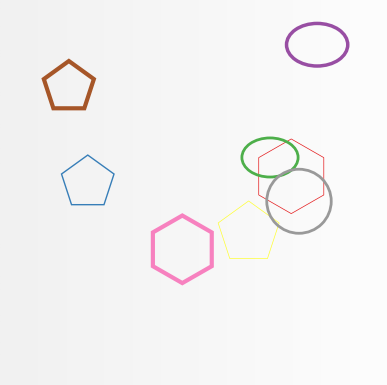[{"shape": "hexagon", "thickness": 0.5, "radius": 0.48, "center": [0.752, 0.542]}, {"shape": "pentagon", "thickness": 1, "radius": 0.36, "center": [0.226, 0.526]}, {"shape": "oval", "thickness": 2, "radius": 0.36, "center": [0.697, 0.591]}, {"shape": "oval", "thickness": 2.5, "radius": 0.4, "center": [0.818, 0.884]}, {"shape": "pentagon", "thickness": 0.5, "radius": 0.41, "center": [0.642, 0.395]}, {"shape": "pentagon", "thickness": 3, "radius": 0.34, "center": [0.178, 0.774]}, {"shape": "hexagon", "thickness": 3, "radius": 0.44, "center": [0.47, 0.352]}, {"shape": "circle", "thickness": 2, "radius": 0.42, "center": [0.772, 0.477]}]